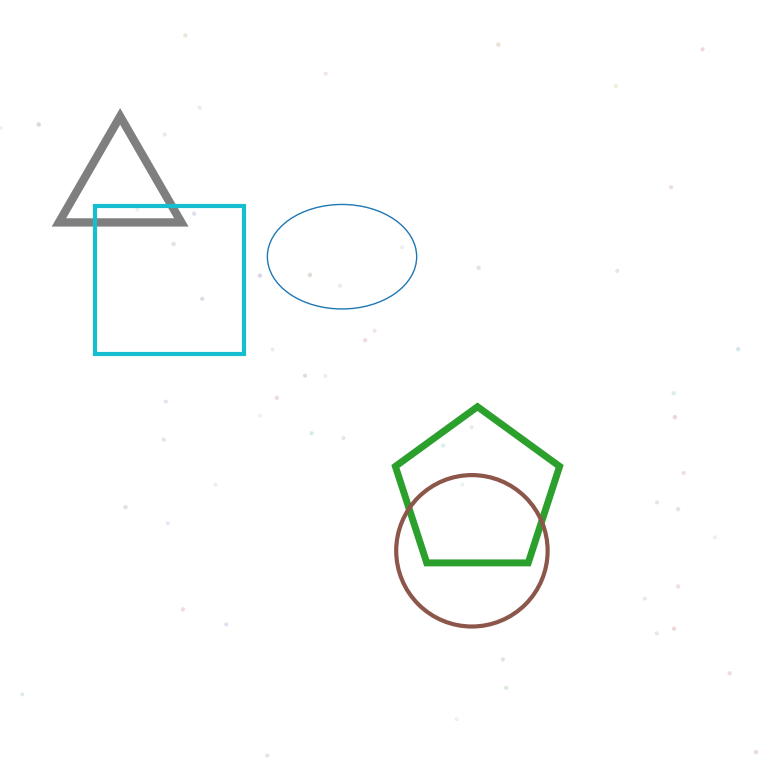[{"shape": "oval", "thickness": 0.5, "radius": 0.48, "center": [0.444, 0.667]}, {"shape": "pentagon", "thickness": 2.5, "radius": 0.56, "center": [0.62, 0.36]}, {"shape": "circle", "thickness": 1.5, "radius": 0.49, "center": [0.613, 0.285]}, {"shape": "triangle", "thickness": 3, "radius": 0.46, "center": [0.156, 0.757]}, {"shape": "square", "thickness": 1.5, "radius": 0.48, "center": [0.22, 0.636]}]